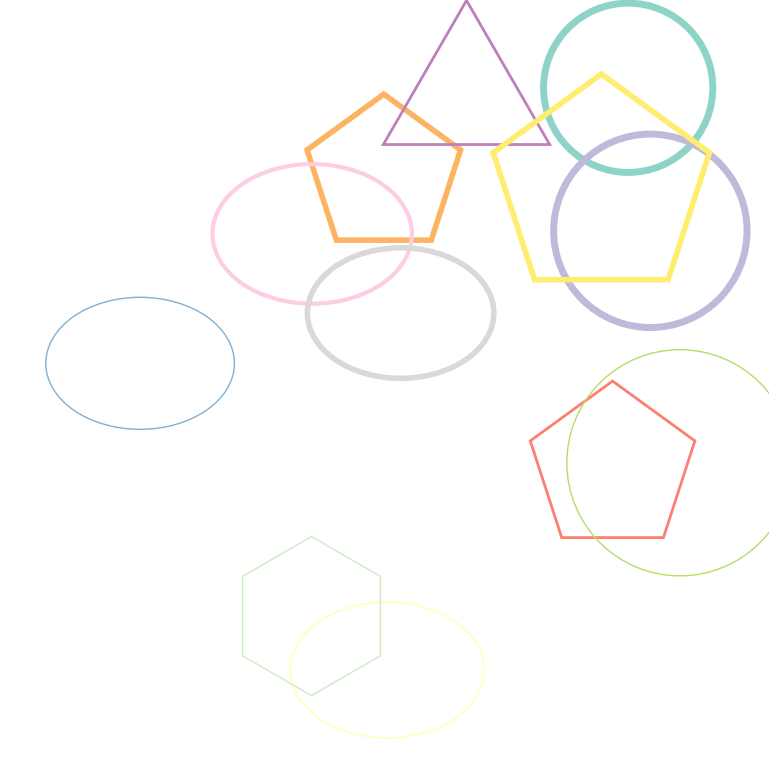[{"shape": "circle", "thickness": 2.5, "radius": 0.55, "center": [0.816, 0.886]}, {"shape": "oval", "thickness": 0.5, "radius": 0.63, "center": [0.503, 0.13]}, {"shape": "circle", "thickness": 2.5, "radius": 0.63, "center": [0.845, 0.7]}, {"shape": "pentagon", "thickness": 1, "radius": 0.56, "center": [0.796, 0.393]}, {"shape": "oval", "thickness": 0.5, "radius": 0.61, "center": [0.182, 0.528]}, {"shape": "pentagon", "thickness": 2, "radius": 0.52, "center": [0.498, 0.773]}, {"shape": "circle", "thickness": 0.5, "radius": 0.73, "center": [0.883, 0.399]}, {"shape": "oval", "thickness": 1.5, "radius": 0.65, "center": [0.405, 0.696]}, {"shape": "oval", "thickness": 2, "radius": 0.61, "center": [0.52, 0.593]}, {"shape": "triangle", "thickness": 1, "radius": 0.62, "center": [0.606, 0.875]}, {"shape": "hexagon", "thickness": 0.5, "radius": 0.52, "center": [0.404, 0.2]}, {"shape": "pentagon", "thickness": 2, "radius": 0.74, "center": [0.781, 0.756]}]